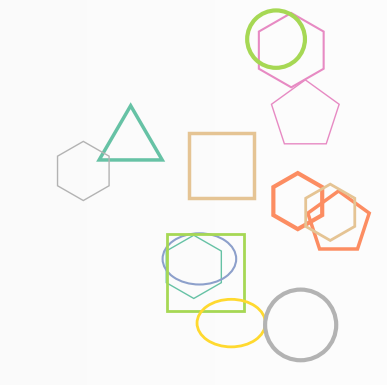[{"shape": "triangle", "thickness": 2.5, "radius": 0.47, "center": [0.337, 0.632]}, {"shape": "hexagon", "thickness": 1, "radius": 0.41, "center": [0.5, 0.307]}, {"shape": "pentagon", "thickness": 2.5, "radius": 0.42, "center": [0.874, 0.421]}, {"shape": "hexagon", "thickness": 3, "radius": 0.36, "center": [0.768, 0.478]}, {"shape": "oval", "thickness": 1.5, "radius": 0.47, "center": [0.515, 0.328]}, {"shape": "pentagon", "thickness": 1, "radius": 0.46, "center": [0.788, 0.701]}, {"shape": "hexagon", "thickness": 1.5, "radius": 0.48, "center": [0.752, 0.87]}, {"shape": "square", "thickness": 2, "radius": 0.5, "center": [0.53, 0.291]}, {"shape": "circle", "thickness": 3, "radius": 0.37, "center": [0.712, 0.898]}, {"shape": "oval", "thickness": 2, "radius": 0.44, "center": [0.597, 0.161]}, {"shape": "square", "thickness": 2.5, "radius": 0.42, "center": [0.572, 0.571]}, {"shape": "hexagon", "thickness": 2, "radius": 0.37, "center": [0.852, 0.449]}, {"shape": "circle", "thickness": 3, "radius": 0.46, "center": [0.776, 0.156]}, {"shape": "hexagon", "thickness": 1, "radius": 0.38, "center": [0.215, 0.556]}]